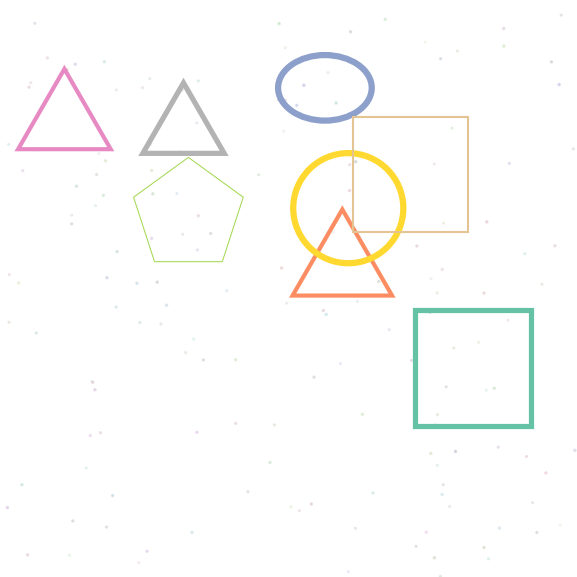[{"shape": "square", "thickness": 2.5, "radius": 0.5, "center": [0.819, 0.362]}, {"shape": "triangle", "thickness": 2, "radius": 0.5, "center": [0.593, 0.537]}, {"shape": "oval", "thickness": 3, "radius": 0.41, "center": [0.563, 0.847]}, {"shape": "triangle", "thickness": 2, "radius": 0.46, "center": [0.112, 0.787]}, {"shape": "pentagon", "thickness": 0.5, "radius": 0.5, "center": [0.326, 0.627]}, {"shape": "circle", "thickness": 3, "radius": 0.48, "center": [0.603, 0.639]}, {"shape": "square", "thickness": 1, "radius": 0.5, "center": [0.711, 0.697]}, {"shape": "triangle", "thickness": 2.5, "radius": 0.41, "center": [0.318, 0.774]}]